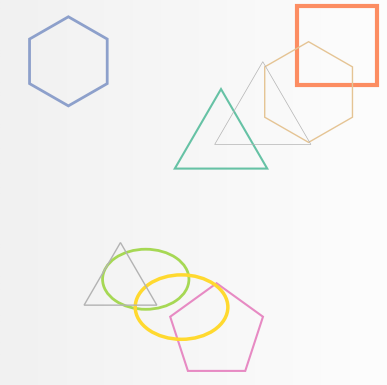[{"shape": "triangle", "thickness": 1.5, "radius": 0.69, "center": [0.57, 0.631]}, {"shape": "square", "thickness": 3, "radius": 0.51, "center": [0.87, 0.882]}, {"shape": "hexagon", "thickness": 2, "radius": 0.58, "center": [0.176, 0.841]}, {"shape": "pentagon", "thickness": 1.5, "radius": 0.63, "center": [0.559, 0.138]}, {"shape": "oval", "thickness": 2, "radius": 0.56, "center": [0.376, 0.275]}, {"shape": "oval", "thickness": 2.5, "radius": 0.6, "center": [0.468, 0.202]}, {"shape": "hexagon", "thickness": 1, "radius": 0.65, "center": [0.796, 0.761]}, {"shape": "triangle", "thickness": 0.5, "radius": 0.72, "center": [0.678, 0.696]}, {"shape": "triangle", "thickness": 1, "radius": 0.54, "center": [0.311, 0.262]}]